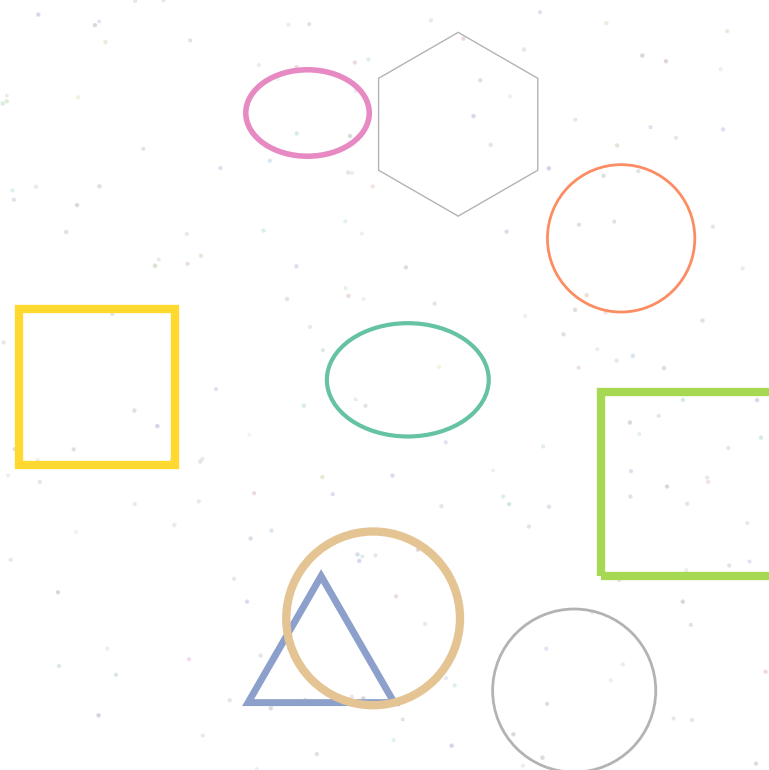[{"shape": "oval", "thickness": 1.5, "radius": 0.53, "center": [0.53, 0.507]}, {"shape": "circle", "thickness": 1, "radius": 0.48, "center": [0.807, 0.69]}, {"shape": "triangle", "thickness": 2.5, "radius": 0.55, "center": [0.417, 0.142]}, {"shape": "oval", "thickness": 2, "radius": 0.4, "center": [0.399, 0.853]}, {"shape": "square", "thickness": 3, "radius": 0.6, "center": [0.9, 0.372]}, {"shape": "square", "thickness": 3, "radius": 0.51, "center": [0.126, 0.497]}, {"shape": "circle", "thickness": 3, "radius": 0.56, "center": [0.485, 0.197]}, {"shape": "circle", "thickness": 1, "radius": 0.53, "center": [0.746, 0.103]}, {"shape": "hexagon", "thickness": 0.5, "radius": 0.6, "center": [0.595, 0.839]}]